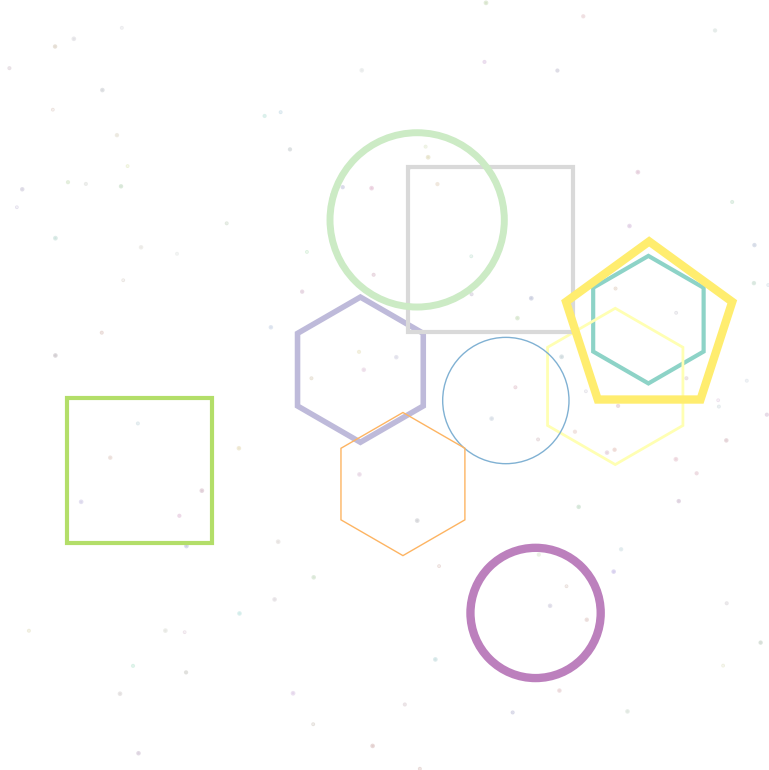[{"shape": "hexagon", "thickness": 1.5, "radius": 0.41, "center": [0.842, 0.585]}, {"shape": "hexagon", "thickness": 1, "radius": 0.51, "center": [0.799, 0.498]}, {"shape": "hexagon", "thickness": 2, "radius": 0.47, "center": [0.468, 0.52]}, {"shape": "circle", "thickness": 0.5, "radius": 0.41, "center": [0.657, 0.48]}, {"shape": "hexagon", "thickness": 0.5, "radius": 0.46, "center": [0.523, 0.371]}, {"shape": "square", "thickness": 1.5, "radius": 0.47, "center": [0.181, 0.389]}, {"shape": "square", "thickness": 1.5, "radius": 0.53, "center": [0.637, 0.676]}, {"shape": "circle", "thickness": 3, "radius": 0.42, "center": [0.696, 0.204]}, {"shape": "circle", "thickness": 2.5, "radius": 0.57, "center": [0.542, 0.714]}, {"shape": "pentagon", "thickness": 3, "radius": 0.57, "center": [0.843, 0.573]}]